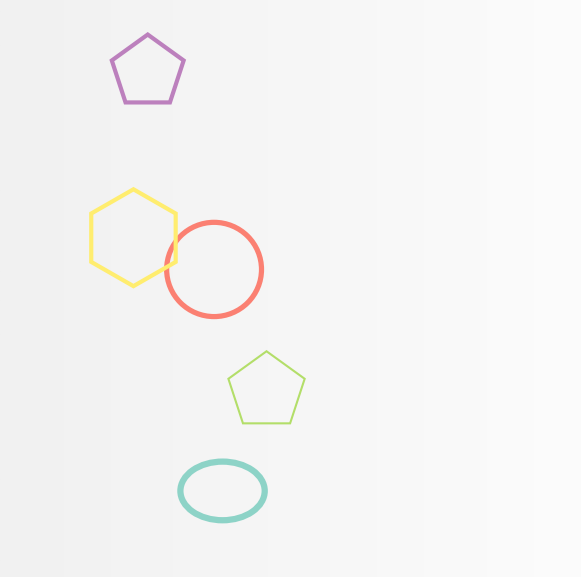[{"shape": "oval", "thickness": 3, "radius": 0.36, "center": [0.383, 0.149]}, {"shape": "circle", "thickness": 2.5, "radius": 0.41, "center": [0.368, 0.533]}, {"shape": "pentagon", "thickness": 1, "radius": 0.34, "center": [0.459, 0.322]}, {"shape": "pentagon", "thickness": 2, "radius": 0.32, "center": [0.254, 0.874]}, {"shape": "hexagon", "thickness": 2, "radius": 0.42, "center": [0.23, 0.588]}]